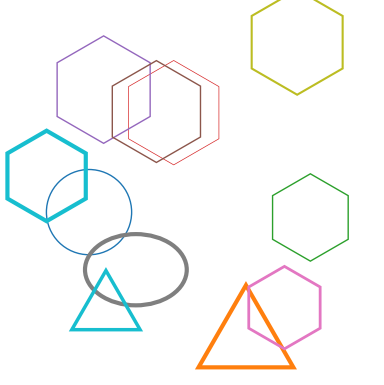[{"shape": "circle", "thickness": 1, "radius": 0.55, "center": [0.231, 0.449]}, {"shape": "triangle", "thickness": 3, "radius": 0.71, "center": [0.639, 0.117]}, {"shape": "hexagon", "thickness": 1, "radius": 0.57, "center": [0.806, 0.435]}, {"shape": "hexagon", "thickness": 0.5, "radius": 0.68, "center": [0.451, 0.707]}, {"shape": "hexagon", "thickness": 1, "radius": 0.7, "center": [0.269, 0.767]}, {"shape": "hexagon", "thickness": 1, "radius": 0.66, "center": [0.406, 0.71]}, {"shape": "hexagon", "thickness": 2, "radius": 0.54, "center": [0.739, 0.201]}, {"shape": "oval", "thickness": 3, "radius": 0.66, "center": [0.353, 0.299]}, {"shape": "hexagon", "thickness": 1.5, "radius": 0.68, "center": [0.772, 0.89]}, {"shape": "hexagon", "thickness": 3, "radius": 0.59, "center": [0.121, 0.543]}, {"shape": "triangle", "thickness": 2.5, "radius": 0.51, "center": [0.275, 0.195]}]